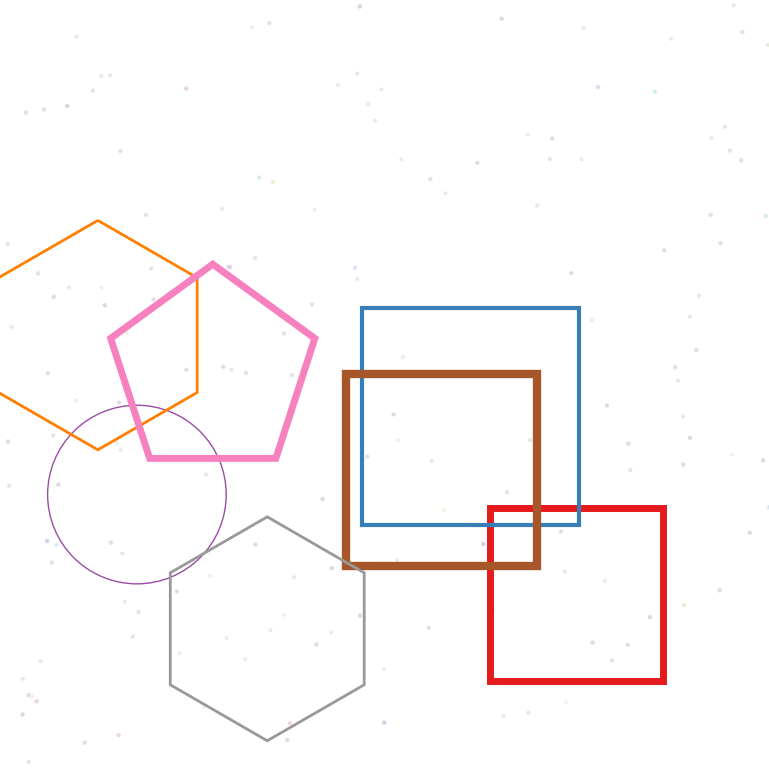[{"shape": "square", "thickness": 2.5, "radius": 0.56, "center": [0.749, 0.228]}, {"shape": "square", "thickness": 1.5, "radius": 0.71, "center": [0.611, 0.459]}, {"shape": "circle", "thickness": 0.5, "radius": 0.58, "center": [0.178, 0.358]}, {"shape": "hexagon", "thickness": 1, "radius": 0.74, "center": [0.127, 0.565]}, {"shape": "square", "thickness": 3, "radius": 0.62, "center": [0.574, 0.39]}, {"shape": "pentagon", "thickness": 2.5, "radius": 0.7, "center": [0.276, 0.517]}, {"shape": "hexagon", "thickness": 1, "radius": 0.73, "center": [0.347, 0.183]}]